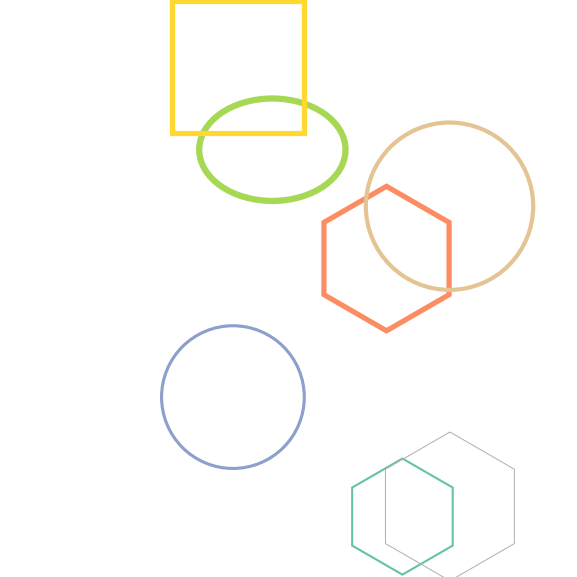[{"shape": "hexagon", "thickness": 1, "radius": 0.5, "center": [0.697, 0.105]}, {"shape": "hexagon", "thickness": 2.5, "radius": 0.63, "center": [0.669, 0.551]}, {"shape": "circle", "thickness": 1.5, "radius": 0.62, "center": [0.403, 0.312]}, {"shape": "oval", "thickness": 3, "radius": 0.63, "center": [0.472, 0.74]}, {"shape": "square", "thickness": 2.5, "radius": 0.57, "center": [0.412, 0.883]}, {"shape": "circle", "thickness": 2, "radius": 0.72, "center": [0.778, 0.642]}, {"shape": "hexagon", "thickness": 0.5, "radius": 0.64, "center": [0.779, 0.122]}]